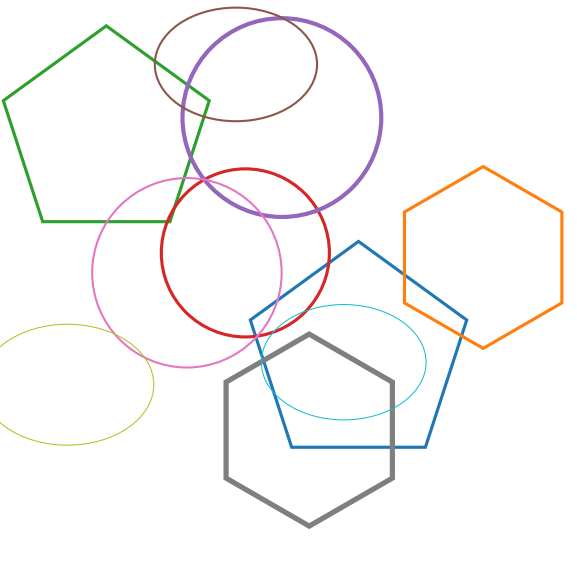[{"shape": "pentagon", "thickness": 1.5, "radius": 0.99, "center": [0.621, 0.384]}, {"shape": "hexagon", "thickness": 1.5, "radius": 0.79, "center": [0.837, 0.553]}, {"shape": "pentagon", "thickness": 1.5, "radius": 0.94, "center": [0.184, 0.767]}, {"shape": "circle", "thickness": 1.5, "radius": 0.73, "center": [0.425, 0.561]}, {"shape": "circle", "thickness": 2, "radius": 0.86, "center": [0.488, 0.796]}, {"shape": "oval", "thickness": 1, "radius": 0.7, "center": [0.409, 0.888]}, {"shape": "circle", "thickness": 1, "radius": 0.82, "center": [0.324, 0.527]}, {"shape": "hexagon", "thickness": 2.5, "radius": 0.83, "center": [0.535, 0.254]}, {"shape": "oval", "thickness": 0.5, "radius": 0.75, "center": [0.117, 0.333]}, {"shape": "oval", "thickness": 0.5, "radius": 0.71, "center": [0.595, 0.372]}]